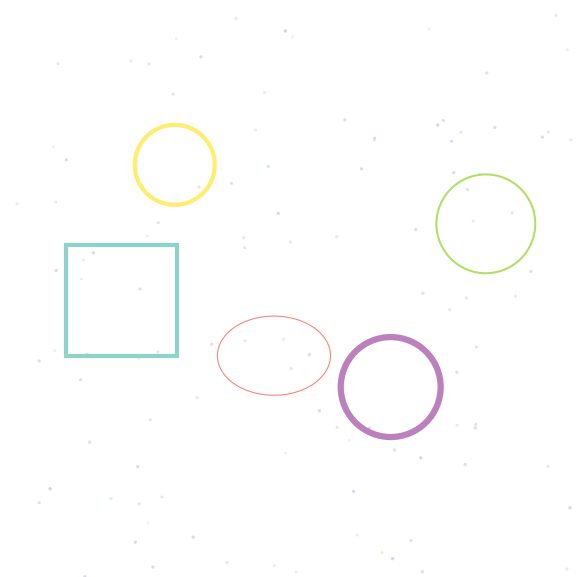[{"shape": "square", "thickness": 2, "radius": 0.48, "center": [0.211, 0.479]}, {"shape": "oval", "thickness": 0.5, "radius": 0.49, "center": [0.474, 0.383]}, {"shape": "circle", "thickness": 1, "radius": 0.43, "center": [0.841, 0.612]}, {"shape": "circle", "thickness": 3, "radius": 0.43, "center": [0.677, 0.329]}, {"shape": "circle", "thickness": 2, "radius": 0.35, "center": [0.303, 0.714]}]